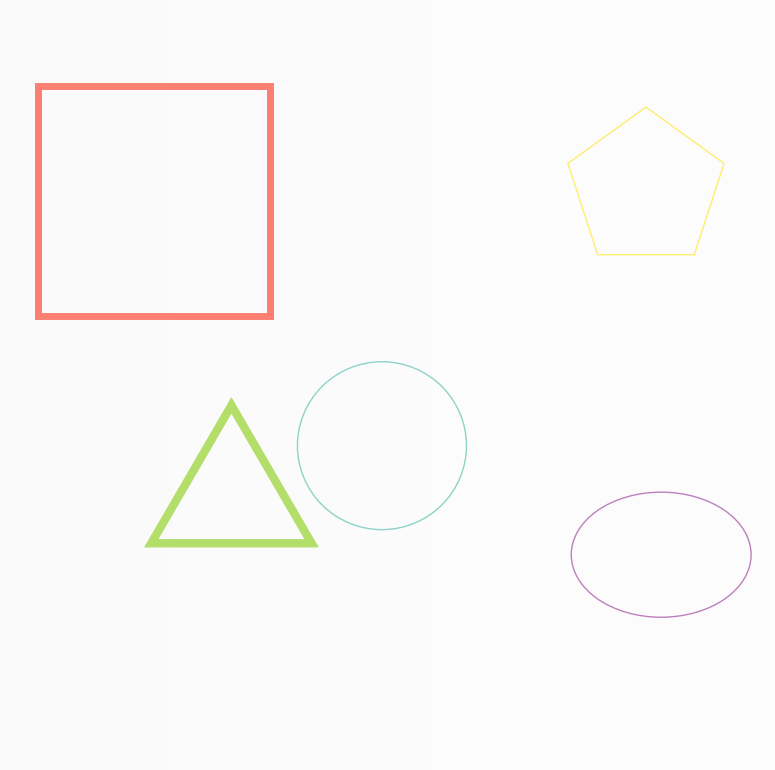[{"shape": "circle", "thickness": 0.5, "radius": 0.55, "center": [0.493, 0.421]}, {"shape": "square", "thickness": 2.5, "radius": 0.75, "center": [0.198, 0.739]}, {"shape": "triangle", "thickness": 3, "radius": 0.6, "center": [0.299, 0.354]}, {"shape": "oval", "thickness": 0.5, "radius": 0.58, "center": [0.853, 0.28]}, {"shape": "pentagon", "thickness": 0.5, "radius": 0.53, "center": [0.834, 0.755]}]